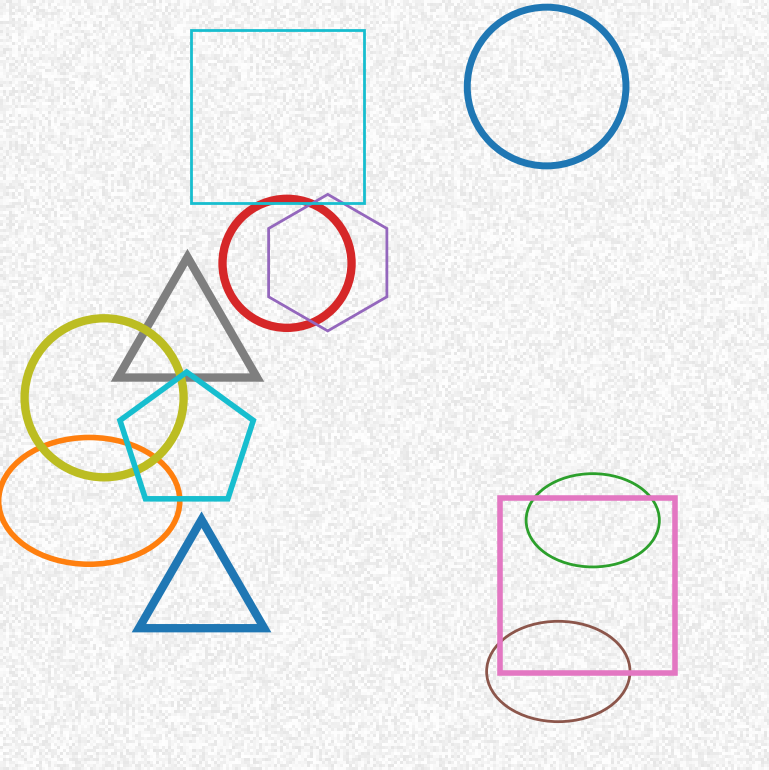[{"shape": "triangle", "thickness": 3, "radius": 0.47, "center": [0.262, 0.231]}, {"shape": "circle", "thickness": 2.5, "radius": 0.52, "center": [0.71, 0.888]}, {"shape": "oval", "thickness": 2, "radius": 0.59, "center": [0.116, 0.35]}, {"shape": "oval", "thickness": 1, "radius": 0.43, "center": [0.77, 0.324]}, {"shape": "circle", "thickness": 3, "radius": 0.42, "center": [0.373, 0.658]}, {"shape": "hexagon", "thickness": 1, "radius": 0.44, "center": [0.426, 0.659]}, {"shape": "oval", "thickness": 1, "radius": 0.47, "center": [0.725, 0.128]}, {"shape": "square", "thickness": 2, "radius": 0.57, "center": [0.763, 0.24]}, {"shape": "triangle", "thickness": 3, "radius": 0.52, "center": [0.243, 0.562]}, {"shape": "circle", "thickness": 3, "radius": 0.52, "center": [0.135, 0.483]}, {"shape": "square", "thickness": 1, "radius": 0.56, "center": [0.361, 0.848]}, {"shape": "pentagon", "thickness": 2, "radius": 0.46, "center": [0.242, 0.426]}]